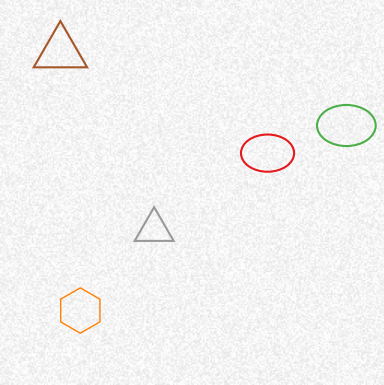[{"shape": "oval", "thickness": 1.5, "radius": 0.35, "center": [0.695, 0.602]}, {"shape": "oval", "thickness": 1.5, "radius": 0.38, "center": [0.9, 0.674]}, {"shape": "hexagon", "thickness": 1, "radius": 0.29, "center": [0.209, 0.193]}, {"shape": "triangle", "thickness": 1.5, "radius": 0.4, "center": [0.157, 0.865]}, {"shape": "triangle", "thickness": 1.5, "radius": 0.29, "center": [0.4, 0.404]}]